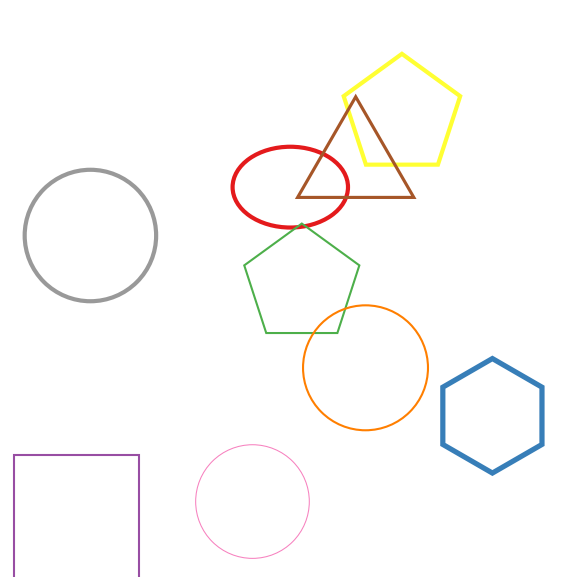[{"shape": "oval", "thickness": 2, "radius": 0.5, "center": [0.503, 0.675]}, {"shape": "hexagon", "thickness": 2.5, "radius": 0.5, "center": [0.853, 0.279]}, {"shape": "pentagon", "thickness": 1, "radius": 0.52, "center": [0.523, 0.507]}, {"shape": "square", "thickness": 1, "radius": 0.54, "center": [0.132, 0.103]}, {"shape": "circle", "thickness": 1, "radius": 0.54, "center": [0.633, 0.362]}, {"shape": "pentagon", "thickness": 2, "radius": 0.53, "center": [0.696, 0.8]}, {"shape": "triangle", "thickness": 1.5, "radius": 0.58, "center": [0.616, 0.715]}, {"shape": "circle", "thickness": 0.5, "radius": 0.49, "center": [0.437, 0.131]}, {"shape": "circle", "thickness": 2, "radius": 0.57, "center": [0.157, 0.591]}]